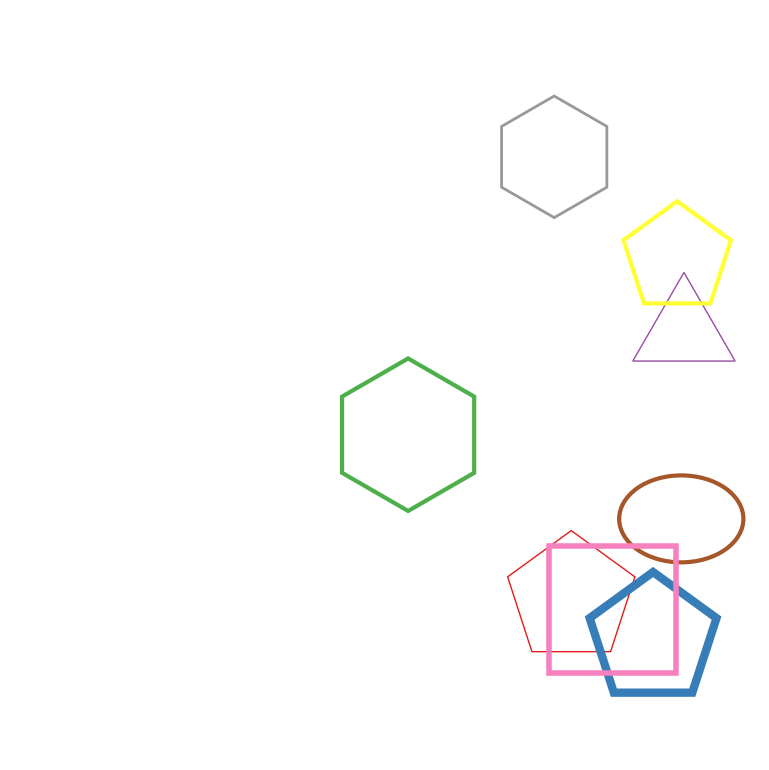[{"shape": "pentagon", "thickness": 0.5, "radius": 0.43, "center": [0.742, 0.224]}, {"shape": "pentagon", "thickness": 3, "radius": 0.43, "center": [0.848, 0.171]}, {"shape": "hexagon", "thickness": 1.5, "radius": 0.5, "center": [0.53, 0.435]}, {"shape": "triangle", "thickness": 0.5, "radius": 0.38, "center": [0.888, 0.569]}, {"shape": "pentagon", "thickness": 1.5, "radius": 0.37, "center": [0.879, 0.665]}, {"shape": "oval", "thickness": 1.5, "radius": 0.4, "center": [0.885, 0.326]}, {"shape": "square", "thickness": 2, "radius": 0.41, "center": [0.795, 0.208]}, {"shape": "hexagon", "thickness": 1, "radius": 0.39, "center": [0.72, 0.796]}]